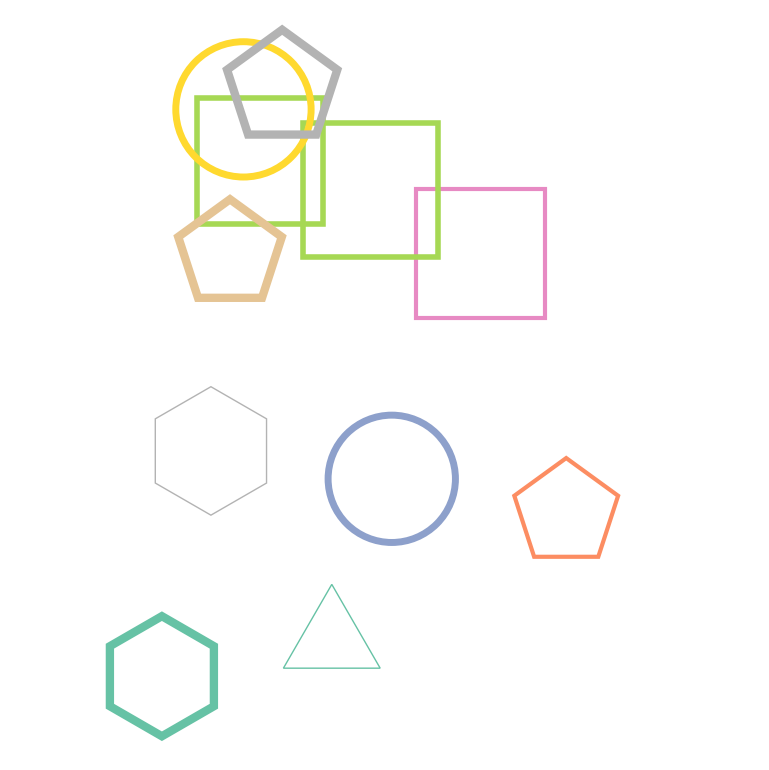[{"shape": "hexagon", "thickness": 3, "radius": 0.39, "center": [0.21, 0.122]}, {"shape": "triangle", "thickness": 0.5, "radius": 0.36, "center": [0.431, 0.169]}, {"shape": "pentagon", "thickness": 1.5, "radius": 0.35, "center": [0.735, 0.334]}, {"shape": "circle", "thickness": 2.5, "radius": 0.41, "center": [0.509, 0.378]}, {"shape": "square", "thickness": 1.5, "radius": 0.42, "center": [0.624, 0.67]}, {"shape": "square", "thickness": 2, "radius": 0.41, "center": [0.338, 0.791]}, {"shape": "square", "thickness": 2, "radius": 0.44, "center": [0.481, 0.753]}, {"shape": "circle", "thickness": 2.5, "radius": 0.44, "center": [0.316, 0.858]}, {"shape": "pentagon", "thickness": 3, "radius": 0.35, "center": [0.299, 0.67]}, {"shape": "hexagon", "thickness": 0.5, "radius": 0.42, "center": [0.274, 0.414]}, {"shape": "pentagon", "thickness": 3, "radius": 0.38, "center": [0.366, 0.886]}]